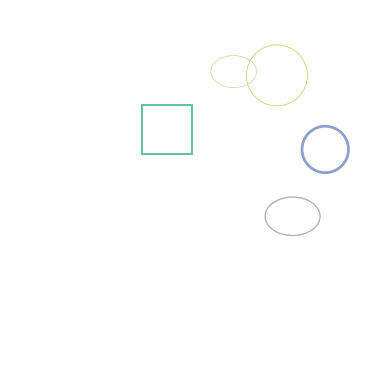[{"shape": "square", "thickness": 1.5, "radius": 0.32, "center": [0.434, 0.664]}, {"shape": "circle", "thickness": 2, "radius": 0.3, "center": [0.845, 0.612]}, {"shape": "circle", "thickness": 0.5, "radius": 0.4, "center": [0.719, 0.804]}, {"shape": "oval", "thickness": 0.5, "radius": 0.3, "center": [0.607, 0.814]}, {"shape": "oval", "thickness": 1, "radius": 0.36, "center": [0.76, 0.438]}]